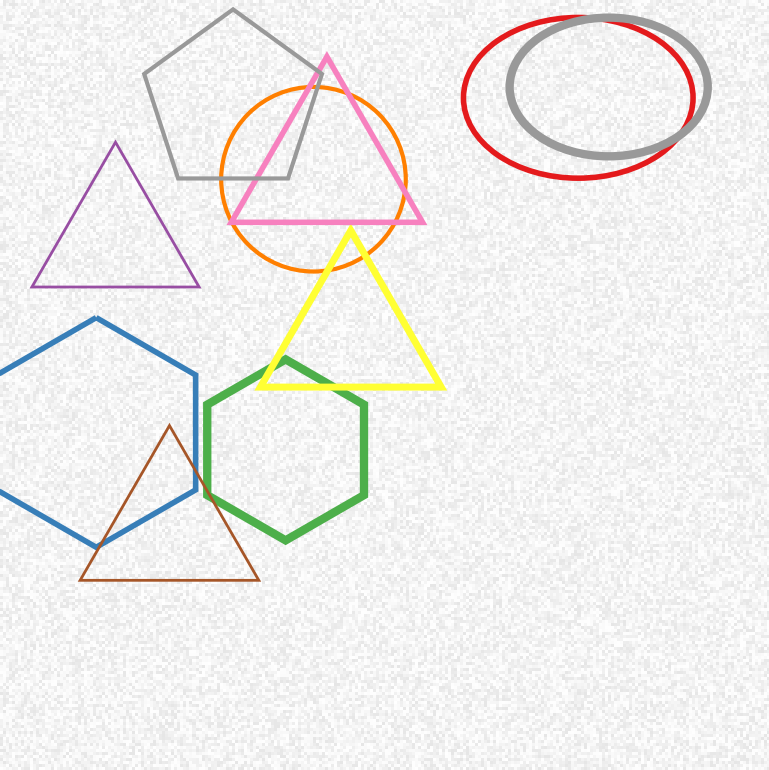[{"shape": "oval", "thickness": 2, "radius": 0.75, "center": [0.751, 0.873]}, {"shape": "hexagon", "thickness": 2, "radius": 0.75, "center": [0.125, 0.438]}, {"shape": "hexagon", "thickness": 3, "radius": 0.59, "center": [0.371, 0.416]}, {"shape": "triangle", "thickness": 1, "radius": 0.63, "center": [0.15, 0.69]}, {"shape": "circle", "thickness": 1.5, "radius": 0.6, "center": [0.407, 0.767]}, {"shape": "triangle", "thickness": 2.5, "radius": 0.68, "center": [0.456, 0.565]}, {"shape": "triangle", "thickness": 1, "radius": 0.67, "center": [0.22, 0.313]}, {"shape": "triangle", "thickness": 2, "radius": 0.72, "center": [0.425, 0.783]}, {"shape": "pentagon", "thickness": 1.5, "radius": 0.61, "center": [0.303, 0.866]}, {"shape": "oval", "thickness": 3, "radius": 0.64, "center": [0.791, 0.887]}]